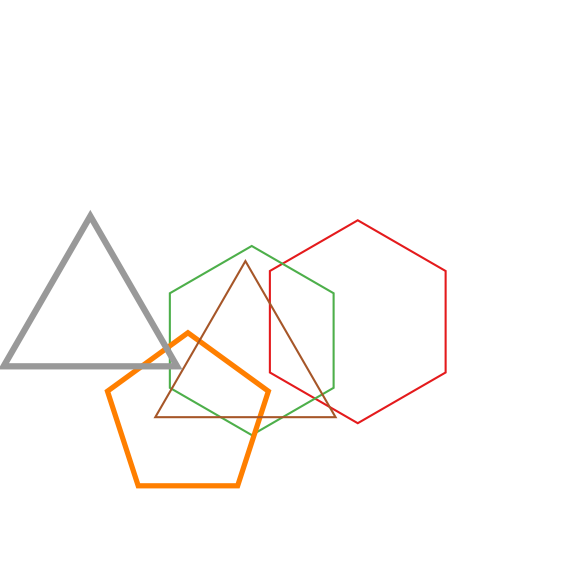[{"shape": "hexagon", "thickness": 1, "radius": 0.88, "center": [0.619, 0.442]}, {"shape": "hexagon", "thickness": 1, "radius": 0.82, "center": [0.436, 0.409]}, {"shape": "pentagon", "thickness": 2.5, "radius": 0.73, "center": [0.325, 0.276]}, {"shape": "triangle", "thickness": 1, "radius": 0.9, "center": [0.425, 0.367]}, {"shape": "triangle", "thickness": 3, "radius": 0.87, "center": [0.156, 0.452]}]